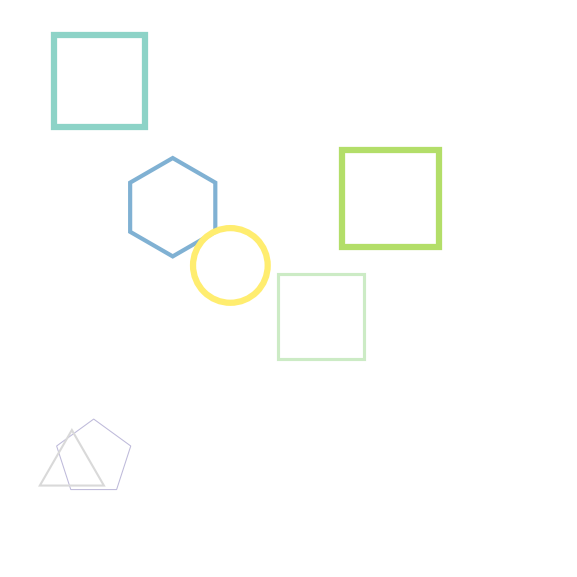[{"shape": "square", "thickness": 3, "radius": 0.4, "center": [0.172, 0.859]}, {"shape": "pentagon", "thickness": 0.5, "radius": 0.34, "center": [0.162, 0.206]}, {"shape": "hexagon", "thickness": 2, "radius": 0.43, "center": [0.299, 0.64]}, {"shape": "square", "thickness": 3, "radius": 0.42, "center": [0.676, 0.655]}, {"shape": "triangle", "thickness": 1, "radius": 0.32, "center": [0.124, 0.19]}, {"shape": "square", "thickness": 1.5, "radius": 0.37, "center": [0.556, 0.451]}, {"shape": "circle", "thickness": 3, "radius": 0.32, "center": [0.399, 0.539]}]